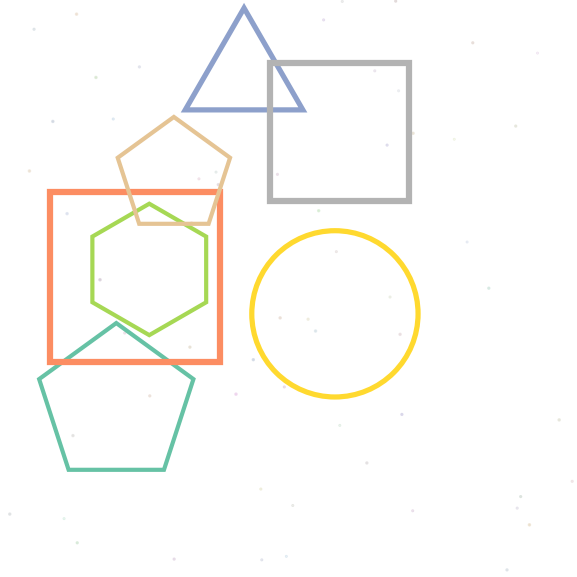[{"shape": "pentagon", "thickness": 2, "radius": 0.7, "center": [0.201, 0.299]}, {"shape": "square", "thickness": 3, "radius": 0.74, "center": [0.233, 0.519]}, {"shape": "triangle", "thickness": 2.5, "radius": 0.59, "center": [0.423, 0.868]}, {"shape": "hexagon", "thickness": 2, "radius": 0.57, "center": [0.258, 0.533]}, {"shape": "circle", "thickness": 2.5, "radius": 0.72, "center": [0.58, 0.456]}, {"shape": "pentagon", "thickness": 2, "radius": 0.51, "center": [0.301, 0.694]}, {"shape": "square", "thickness": 3, "radius": 0.6, "center": [0.588, 0.771]}]